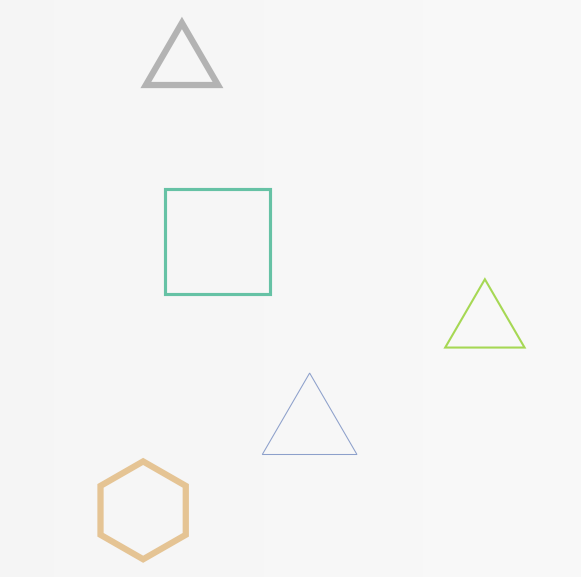[{"shape": "square", "thickness": 1.5, "radius": 0.46, "center": [0.374, 0.581]}, {"shape": "triangle", "thickness": 0.5, "radius": 0.47, "center": [0.533, 0.259]}, {"shape": "triangle", "thickness": 1, "radius": 0.39, "center": [0.834, 0.437]}, {"shape": "hexagon", "thickness": 3, "radius": 0.42, "center": [0.246, 0.115]}, {"shape": "triangle", "thickness": 3, "radius": 0.36, "center": [0.313, 0.888]}]